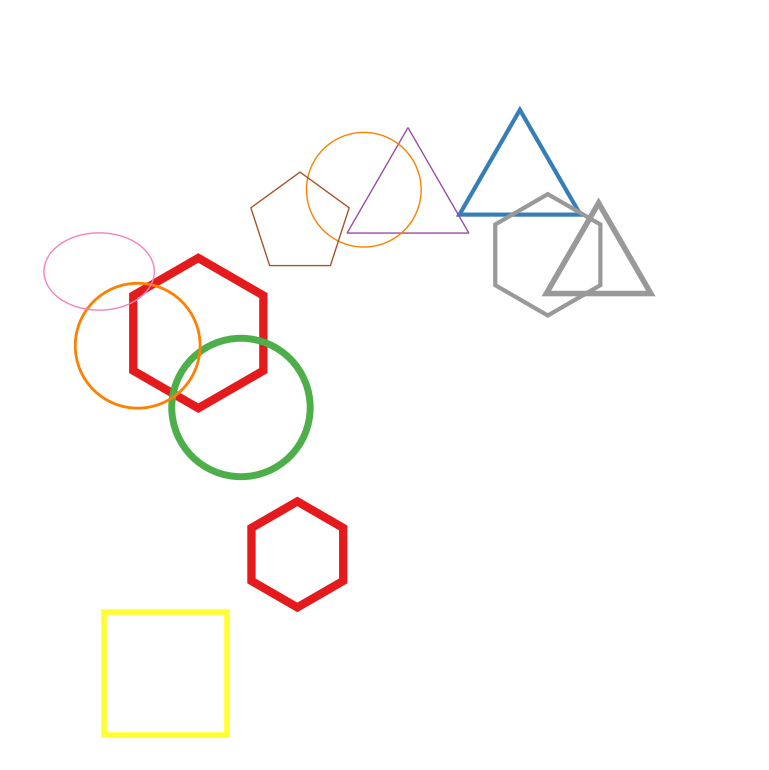[{"shape": "hexagon", "thickness": 3, "radius": 0.34, "center": [0.386, 0.28]}, {"shape": "hexagon", "thickness": 3, "radius": 0.49, "center": [0.258, 0.567]}, {"shape": "triangle", "thickness": 1.5, "radius": 0.45, "center": [0.675, 0.767]}, {"shape": "circle", "thickness": 2.5, "radius": 0.45, "center": [0.313, 0.471]}, {"shape": "triangle", "thickness": 0.5, "radius": 0.46, "center": [0.53, 0.743]}, {"shape": "circle", "thickness": 1, "radius": 0.41, "center": [0.179, 0.551]}, {"shape": "circle", "thickness": 0.5, "radius": 0.37, "center": [0.472, 0.754]}, {"shape": "square", "thickness": 2, "radius": 0.4, "center": [0.215, 0.126]}, {"shape": "pentagon", "thickness": 0.5, "radius": 0.34, "center": [0.39, 0.709]}, {"shape": "oval", "thickness": 0.5, "radius": 0.36, "center": [0.129, 0.647]}, {"shape": "hexagon", "thickness": 1.5, "radius": 0.39, "center": [0.711, 0.669]}, {"shape": "triangle", "thickness": 2, "radius": 0.39, "center": [0.777, 0.658]}]